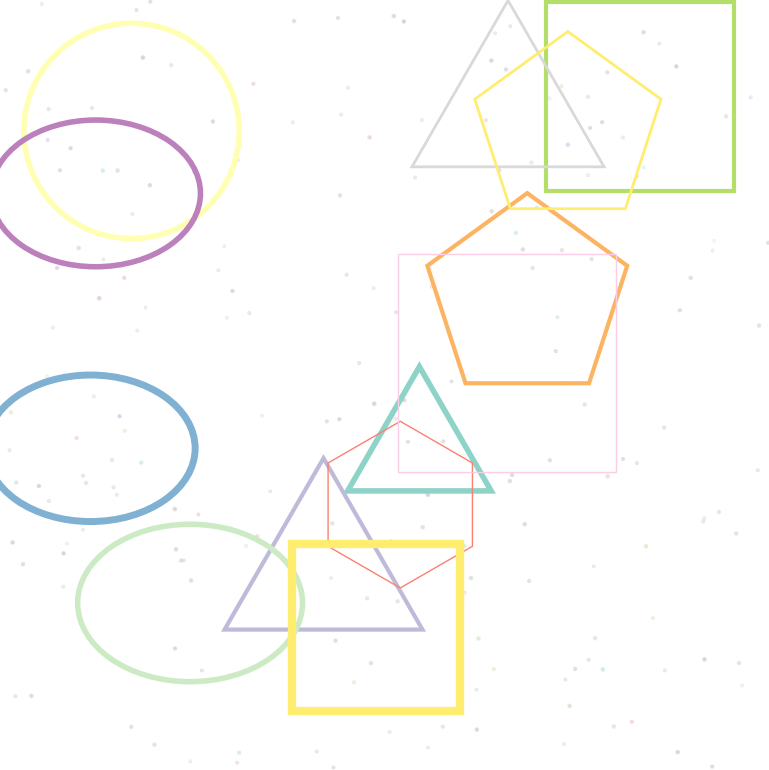[{"shape": "triangle", "thickness": 2, "radius": 0.54, "center": [0.545, 0.416]}, {"shape": "circle", "thickness": 2, "radius": 0.7, "center": [0.171, 0.83]}, {"shape": "triangle", "thickness": 1.5, "radius": 0.74, "center": [0.42, 0.257]}, {"shape": "hexagon", "thickness": 0.5, "radius": 0.54, "center": [0.52, 0.345]}, {"shape": "oval", "thickness": 2.5, "radius": 0.68, "center": [0.118, 0.418]}, {"shape": "pentagon", "thickness": 1.5, "radius": 0.68, "center": [0.685, 0.613]}, {"shape": "square", "thickness": 1.5, "radius": 0.61, "center": [0.831, 0.875]}, {"shape": "square", "thickness": 0.5, "radius": 0.71, "center": [0.658, 0.529]}, {"shape": "triangle", "thickness": 1, "radius": 0.72, "center": [0.66, 0.855]}, {"shape": "oval", "thickness": 2, "radius": 0.68, "center": [0.124, 0.749]}, {"shape": "oval", "thickness": 2, "radius": 0.73, "center": [0.247, 0.217]}, {"shape": "square", "thickness": 3, "radius": 0.54, "center": [0.488, 0.185]}, {"shape": "pentagon", "thickness": 1, "radius": 0.64, "center": [0.737, 0.832]}]